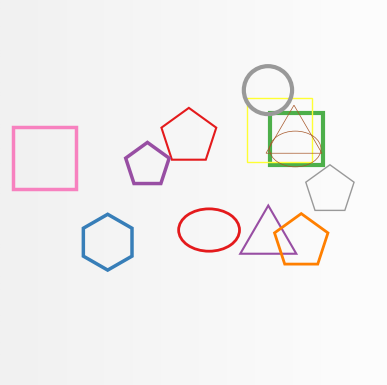[{"shape": "oval", "thickness": 2, "radius": 0.39, "center": [0.54, 0.403]}, {"shape": "pentagon", "thickness": 1.5, "radius": 0.37, "center": [0.487, 0.645]}, {"shape": "hexagon", "thickness": 2.5, "radius": 0.36, "center": [0.278, 0.371]}, {"shape": "square", "thickness": 3, "radius": 0.34, "center": [0.765, 0.638]}, {"shape": "triangle", "thickness": 1.5, "radius": 0.42, "center": [0.692, 0.383]}, {"shape": "pentagon", "thickness": 2.5, "radius": 0.3, "center": [0.38, 0.571]}, {"shape": "pentagon", "thickness": 2, "radius": 0.36, "center": [0.777, 0.373]}, {"shape": "square", "thickness": 1, "radius": 0.42, "center": [0.721, 0.662]}, {"shape": "triangle", "thickness": 0.5, "radius": 0.42, "center": [0.759, 0.644]}, {"shape": "oval", "thickness": 0.5, "radius": 0.33, "center": [0.762, 0.613]}, {"shape": "square", "thickness": 2.5, "radius": 0.41, "center": [0.115, 0.589]}, {"shape": "circle", "thickness": 3, "radius": 0.31, "center": [0.692, 0.766]}, {"shape": "pentagon", "thickness": 1, "radius": 0.33, "center": [0.851, 0.506]}]